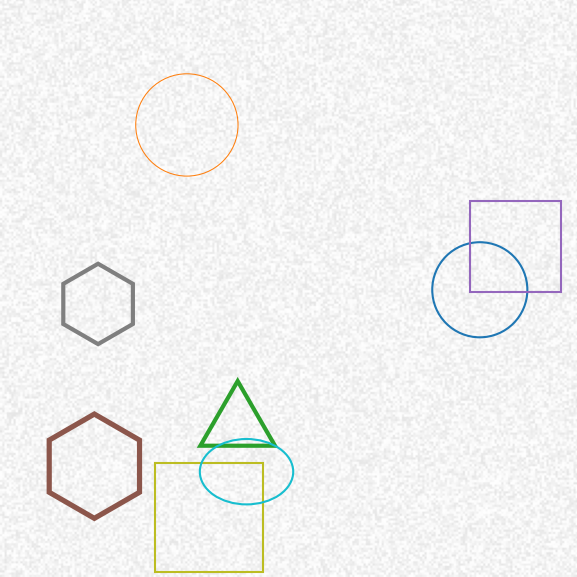[{"shape": "circle", "thickness": 1, "radius": 0.41, "center": [0.831, 0.497]}, {"shape": "circle", "thickness": 0.5, "radius": 0.44, "center": [0.324, 0.783]}, {"shape": "triangle", "thickness": 2, "radius": 0.37, "center": [0.412, 0.265]}, {"shape": "square", "thickness": 1, "radius": 0.39, "center": [0.892, 0.572]}, {"shape": "hexagon", "thickness": 2.5, "radius": 0.45, "center": [0.163, 0.192]}, {"shape": "hexagon", "thickness": 2, "radius": 0.35, "center": [0.17, 0.473]}, {"shape": "square", "thickness": 1, "radius": 0.47, "center": [0.362, 0.104]}, {"shape": "oval", "thickness": 1, "radius": 0.4, "center": [0.427, 0.182]}]